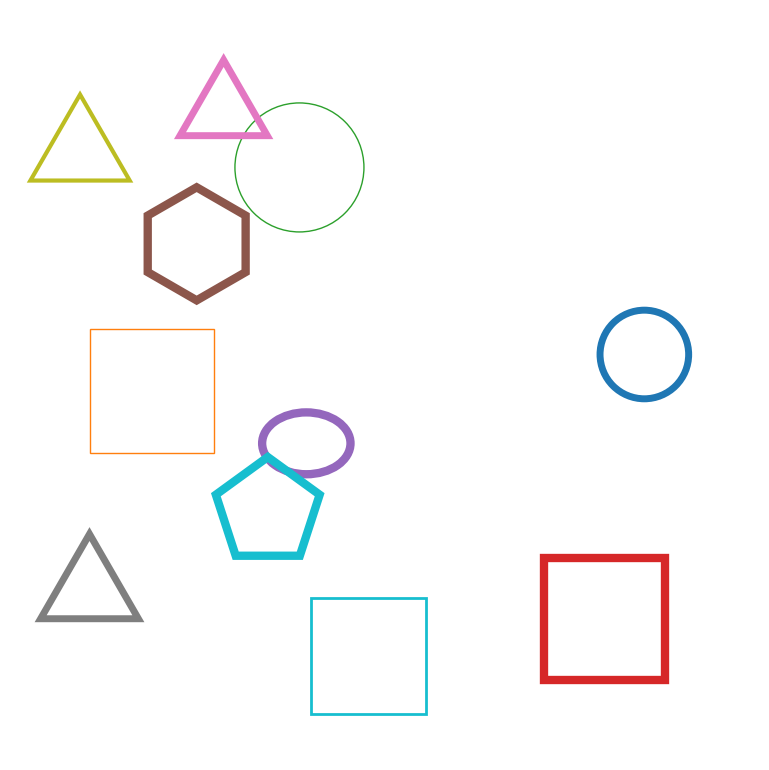[{"shape": "circle", "thickness": 2.5, "radius": 0.29, "center": [0.837, 0.54]}, {"shape": "square", "thickness": 0.5, "radius": 0.4, "center": [0.197, 0.492]}, {"shape": "circle", "thickness": 0.5, "radius": 0.42, "center": [0.389, 0.783]}, {"shape": "square", "thickness": 3, "radius": 0.39, "center": [0.785, 0.196]}, {"shape": "oval", "thickness": 3, "radius": 0.29, "center": [0.398, 0.424]}, {"shape": "hexagon", "thickness": 3, "radius": 0.37, "center": [0.255, 0.683]}, {"shape": "triangle", "thickness": 2.5, "radius": 0.33, "center": [0.29, 0.857]}, {"shape": "triangle", "thickness": 2.5, "radius": 0.37, "center": [0.116, 0.233]}, {"shape": "triangle", "thickness": 1.5, "radius": 0.37, "center": [0.104, 0.803]}, {"shape": "square", "thickness": 1, "radius": 0.37, "center": [0.478, 0.148]}, {"shape": "pentagon", "thickness": 3, "radius": 0.35, "center": [0.348, 0.336]}]